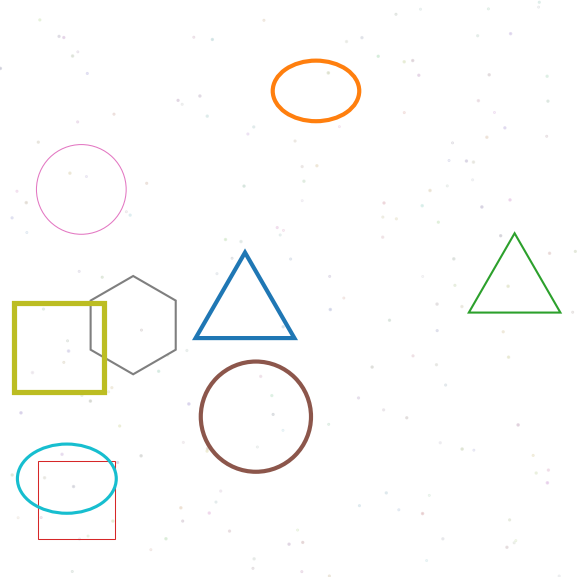[{"shape": "triangle", "thickness": 2, "radius": 0.49, "center": [0.424, 0.463]}, {"shape": "oval", "thickness": 2, "radius": 0.37, "center": [0.547, 0.842]}, {"shape": "triangle", "thickness": 1, "radius": 0.46, "center": [0.891, 0.504]}, {"shape": "square", "thickness": 0.5, "radius": 0.34, "center": [0.132, 0.133]}, {"shape": "circle", "thickness": 2, "radius": 0.48, "center": [0.443, 0.278]}, {"shape": "circle", "thickness": 0.5, "radius": 0.39, "center": [0.141, 0.671]}, {"shape": "hexagon", "thickness": 1, "radius": 0.43, "center": [0.231, 0.436]}, {"shape": "square", "thickness": 2.5, "radius": 0.39, "center": [0.103, 0.397]}, {"shape": "oval", "thickness": 1.5, "radius": 0.43, "center": [0.116, 0.17]}]